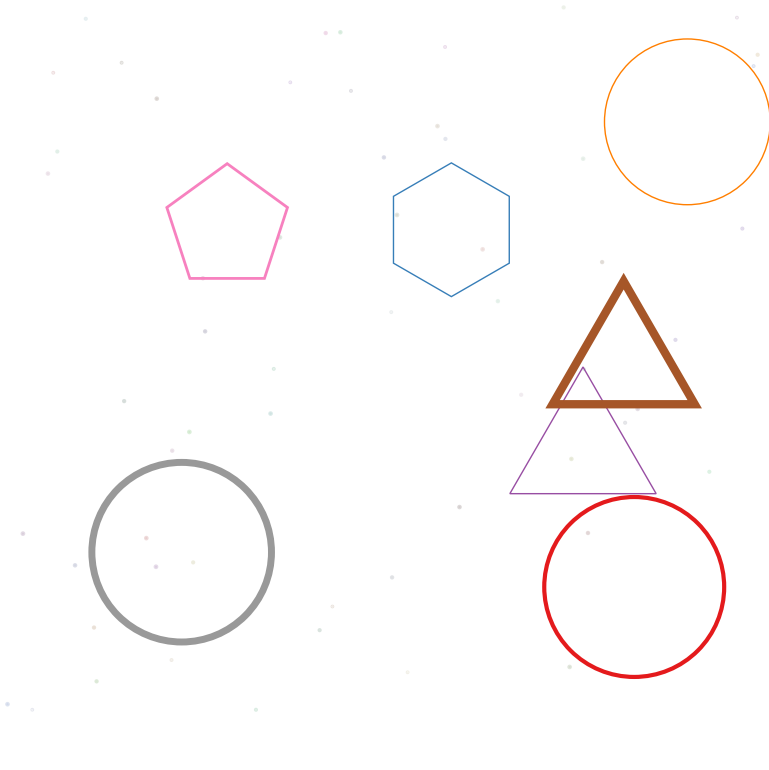[{"shape": "circle", "thickness": 1.5, "radius": 0.58, "center": [0.824, 0.238]}, {"shape": "hexagon", "thickness": 0.5, "radius": 0.43, "center": [0.586, 0.702]}, {"shape": "triangle", "thickness": 0.5, "radius": 0.55, "center": [0.757, 0.414]}, {"shape": "circle", "thickness": 0.5, "radius": 0.54, "center": [0.893, 0.842]}, {"shape": "triangle", "thickness": 3, "radius": 0.53, "center": [0.81, 0.528]}, {"shape": "pentagon", "thickness": 1, "radius": 0.41, "center": [0.295, 0.705]}, {"shape": "circle", "thickness": 2.5, "radius": 0.58, "center": [0.236, 0.283]}]